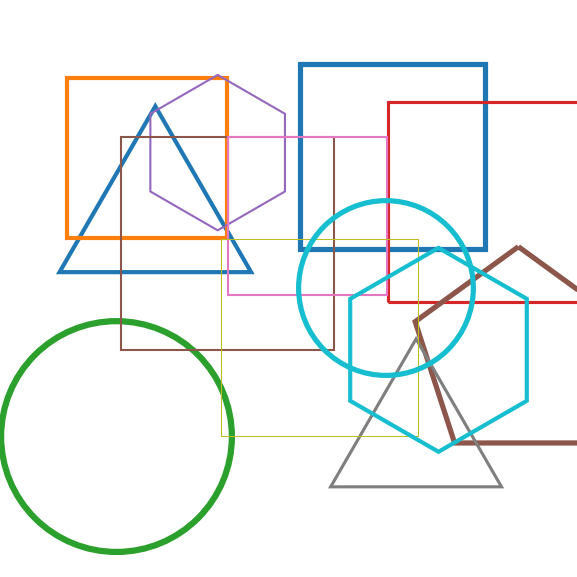[{"shape": "triangle", "thickness": 2, "radius": 0.96, "center": [0.269, 0.624]}, {"shape": "square", "thickness": 2.5, "radius": 0.8, "center": [0.679, 0.728]}, {"shape": "square", "thickness": 2, "radius": 0.69, "center": [0.255, 0.725]}, {"shape": "circle", "thickness": 3, "radius": 1.0, "center": [0.202, 0.243]}, {"shape": "square", "thickness": 1.5, "radius": 0.87, "center": [0.846, 0.649]}, {"shape": "hexagon", "thickness": 1, "radius": 0.67, "center": [0.377, 0.735]}, {"shape": "square", "thickness": 1, "radius": 0.92, "center": [0.394, 0.578]}, {"shape": "pentagon", "thickness": 2.5, "radius": 0.94, "center": [0.898, 0.384]}, {"shape": "square", "thickness": 1, "radius": 0.69, "center": [0.533, 0.625]}, {"shape": "triangle", "thickness": 1.5, "radius": 0.85, "center": [0.721, 0.242]}, {"shape": "square", "thickness": 0.5, "radius": 0.85, "center": [0.554, 0.415]}, {"shape": "hexagon", "thickness": 2, "radius": 0.88, "center": [0.759, 0.393]}, {"shape": "circle", "thickness": 2.5, "radius": 0.76, "center": [0.668, 0.5]}]